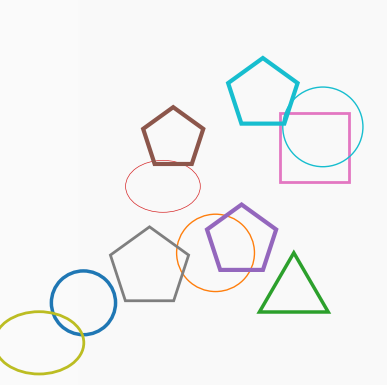[{"shape": "circle", "thickness": 2.5, "radius": 0.41, "center": [0.215, 0.213]}, {"shape": "circle", "thickness": 1, "radius": 0.5, "center": [0.556, 0.343]}, {"shape": "triangle", "thickness": 2.5, "radius": 0.51, "center": [0.758, 0.241]}, {"shape": "oval", "thickness": 0.5, "radius": 0.48, "center": [0.421, 0.516]}, {"shape": "pentagon", "thickness": 3, "radius": 0.47, "center": [0.623, 0.375]}, {"shape": "pentagon", "thickness": 3, "radius": 0.41, "center": [0.447, 0.64]}, {"shape": "square", "thickness": 2, "radius": 0.45, "center": [0.811, 0.618]}, {"shape": "pentagon", "thickness": 2, "radius": 0.53, "center": [0.386, 0.305]}, {"shape": "oval", "thickness": 2, "radius": 0.58, "center": [0.101, 0.11]}, {"shape": "circle", "thickness": 1, "radius": 0.52, "center": [0.833, 0.67]}, {"shape": "pentagon", "thickness": 3, "radius": 0.47, "center": [0.678, 0.755]}]